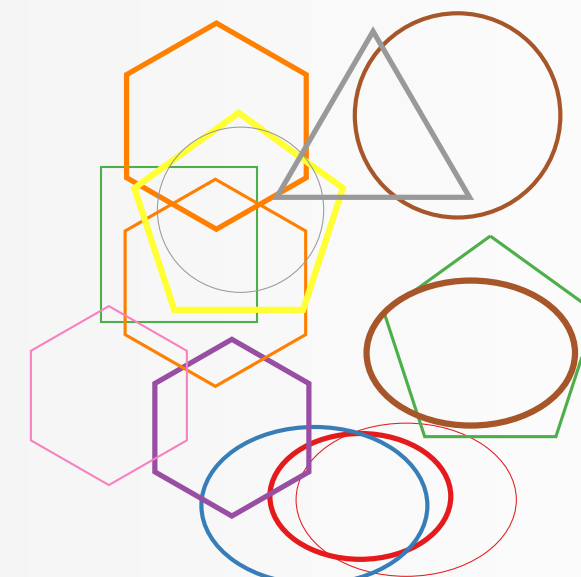[{"shape": "oval", "thickness": 2.5, "radius": 0.78, "center": [0.62, 0.14]}, {"shape": "oval", "thickness": 0.5, "radius": 0.95, "center": [0.699, 0.134]}, {"shape": "oval", "thickness": 2, "radius": 0.97, "center": [0.541, 0.124]}, {"shape": "pentagon", "thickness": 1.5, "radius": 0.96, "center": [0.844, 0.398]}, {"shape": "square", "thickness": 1, "radius": 0.67, "center": [0.308, 0.576]}, {"shape": "hexagon", "thickness": 2.5, "radius": 0.76, "center": [0.399, 0.259]}, {"shape": "hexagon", "thickness": 1.5, "radius": 0.9, "center": [0.371, 0.509]}, {"shape": "hexagon", "thickness": 2.5, "radius": 0.89, "center": [0.372, 0.781]}, {"shape": "pentagon", "thickness": 3, "radius": 0.94, "center": [0.411, 0.615]}, {"shape": "oval", "thickness": 3, "radius": 0.9, "center": [0.81, 0.388]}, {"shape": "circle", "thickness": 2, "radius": 0.88, "center": [0.787, 0.799]}, {"shape": "hexagon", "thickness": 1, "radius": 0.77, "center": [0.187, 0.314]}, {"shape": "triangle", "thickness": 2.5, "radius": 0.96, "center": [0.642, 0.753]}, {"shape": "circle", "thickness": 0.5, "radius": 0.72, "center": [0.414, 0.636]}]